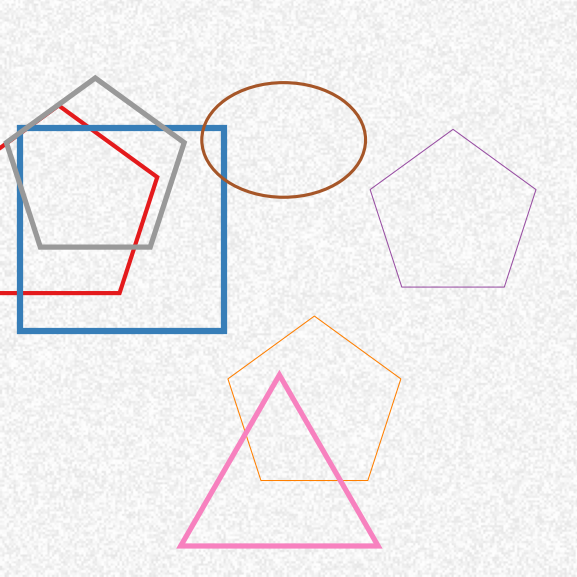[{"shape": "pentagon", "thickness": 2, "radius": 0.9, "center": [0.101, 0.637]}, {"shape": "square", "thickness": 3, "radius": 0.88, "center": [0.211, 0.602]}, {"shape": "pentagon", "thickness": 0.5, "radius": 0.75, "center": [0.785, 0.624]}, {"shape": "pentagon", "thickness": 0.5, "radius": 0.79, "center": [0.544, 0.294]}, {"shape": "oval", "thickness": 1.5, "radius": 0.71, "center": [0.491, 0.757]}, {"shape": "triangle", "thickness": 2.5, "radius": 0.99, "center": [0.484, 0.152]}, {"shape": "pentagon", "thickness": 2.5, "radius": 0.81, "center": [0.165, 0.702]}]